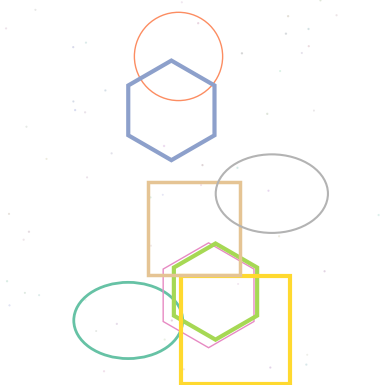[{"shape": "oval", "thickness": 2, "radius": 0.71, "center": [0.333, 0.168]}, {"shape": "circle", "thickness": 1, "radius": 0.57, "center": [0.464, 0.853]}, {"shape": "hexagon", "thickness": 3, "radius": 0.65, "center": [0.445, 0.713]}, {"shape": "hexagon", "thickness": 1, "radius": 0.68, "center": [0.542, 0.233]}, {"shape": "hexagon", "thickness": 3, "radius": 0.62, "center": [0.56, 0.243]}, {"shape": "square", "thickness": 3, "radius": 0.7, "center": [0.612, 0.143]}, {"shape": "square", "thickness": 2.5, "radius": 0.6, "center": [0.504, 0.406]}, {"shape": "oval", "thickness": 1.5, "radius": 0.73, "center": [0.706, 0.497]}]